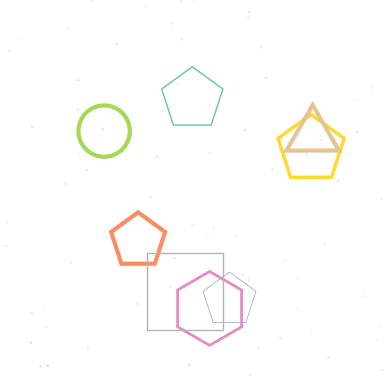[{"shape": "pentagon", "thickness": 1, "radius": 0.42, "center": [0.499, 0.743]}, {"shape": "pentagon", "thickness": 3, "radius": 0.37, "center": [0.359, 0.375]}, {"shape": "pentagon", "thickness": 0.5, "radius": 0.36, "center": [0.596, 0.221]}, {"shape": "hexagon", "thickness": 2, "radius": 0.48, "center": [0.544, 0.199]}, {"shape": "circle", "thickness": 3, "radius": 0.33, "center": [0.27, 0.659]}, {"shape": "pentagon", "thickness": 2.5, "radius": 0.45, "center": [0.808, 0.612]}, {"shape": "triangle", "thickness": 3, "radius": 0.39, "center": [0.812, 0.648]}, {"shape": "square", "thickness": 1, "radius": 0.5, "center": [0.48, 0.243]}]